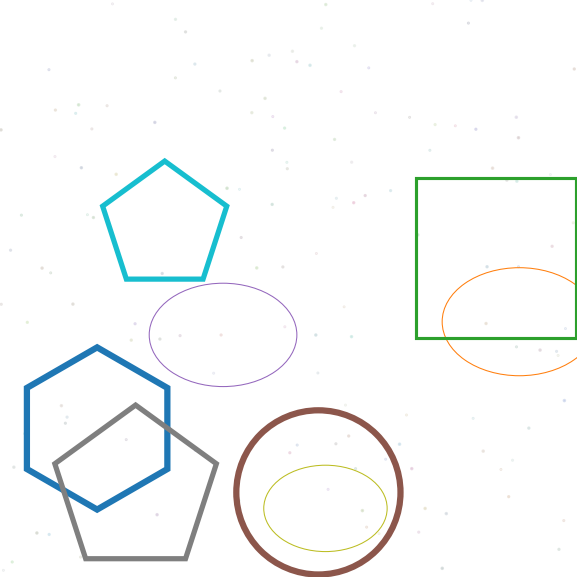[{"shape": "hexagon", "thickness": 3, "radius": 0.7, "center": [0.168, 0.257]}, {"shape": "oval", "thickness": 0.5, "radius": 0.67, "center": [0.899, 0.442]}, {"shape": "square", "thickness": 1.5, "radius": 0.69, "center": [0.859, 0.552]}, {"shape": "oval", "thickness": 0.5, "radius": 0.64, "center": [0.386, 0.419]}, {"shape": "circle", "thickness": 3, "radius": 0.71, "center": [0.551, 0.147]}, {"shape": "pentagon", "thickness": 2.5, "radius": 0.74, "center": [0.235, 0.151]}, {"shape": "oval", "thickness": 0.5, "radius": 0.53, "center": [0.564, 0.119]}, {"shape": "pentagon", "thickness": 2.5, "radius": 0.56, "center": [0.285, 0.607]}]